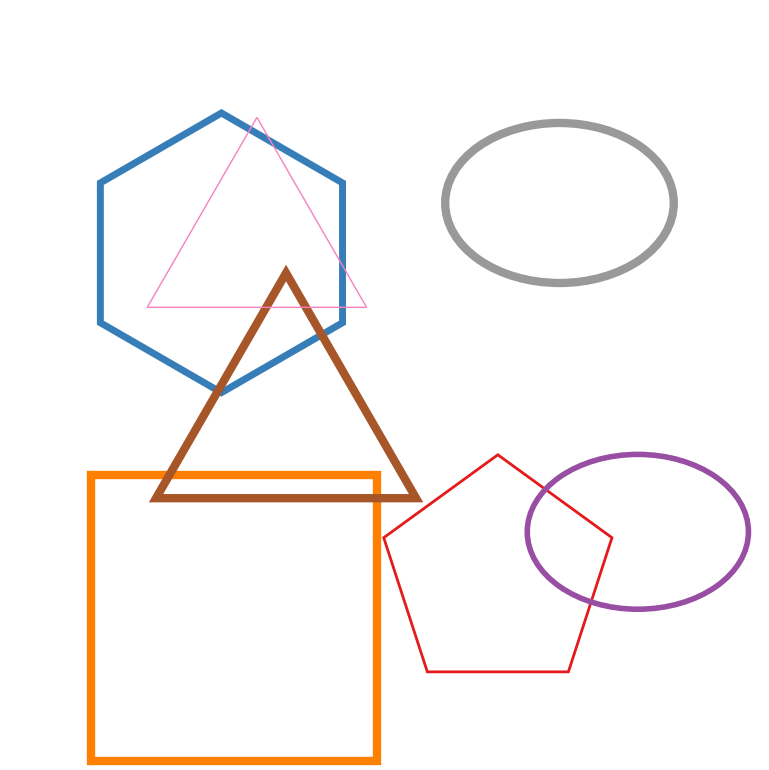[{"shape": "pentagon", "thickness": 1, "radius": 0.78, "center": [0.647, 0.254]}, {"shape": "hexagon", "thickness": 2.5, "radius": 0.91, "center": [0.288, 0.672]}, {"shape": "oval", "thickness": 2, "radius": 0.72, "center": [0.828, 0.309]}, {"shape": "square", "thickness": 3, "radius": 0.93, "center": [0.304, 0.198]}, {"shape": "triangle", "thickness": 3, "radius": 0.97, "center": [0.371, 0.45]}, {"shape": "triangle", "thickness": 0.5, "radius": 0.82, "center": [0.334, 0.683]}, {"shape": "oval", "thickness": 3, "radius": 0.74, "center": [0.727, 0.736]}]